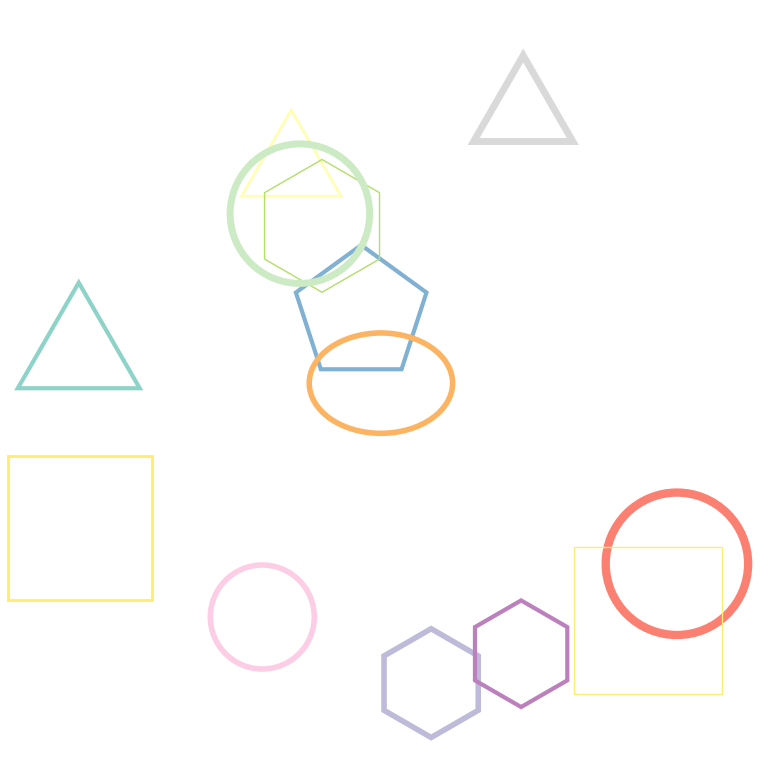[{"shape": "triangle", "thickness": 1.5, "radius": 0.46, "center": [0.102, 0.541]}, {"shape": "triangle", "thickness": 1, "radius": 0.37, "center": [0.378, 0.782]}, {"shape": "hexagon", "thickness": 2, "radius": 0.35, "center": [0.56, 0.113]}, {"shape": "circle", "thickness": 3, "radius": 0.46, "center": [0.879, 0.268]}, {"shape": "pentagon", "thickness": 1.5, "radius": 0.45, "center": [0.469, 0.593]}, {"shape": "oval", "thickness": 2, "radius": 0.47, "center": [0.495, 0.502]}, {"shape": "hexagon", "thickness": 0.5, "radius": 0.43, "center": [0.418, 0.707]}, {"shape": "circle", "thickness": 2, "radius": 0.34, "center": [0.341, 0.199]}, {"shape": "triangle", "thickness": 2.5, "radius": 0.37, "center": [0.68, 0.853]}, {"shape": "hexagon", "thickness": 1.5, "radius": 0.35, "center": [0.677, 0.151]}, {"shape": "circle", "thickness": 2.5, "radius": 0.45, "center": [0.389, 0.723]}, {"shape": "square", "thickness": 0.5, "radius": 0.48, "center": [0.841, 0.194]}, {"shape": "square", "thickness": 1, "radius": 0.47, "center": [0.104, 0.314]}]